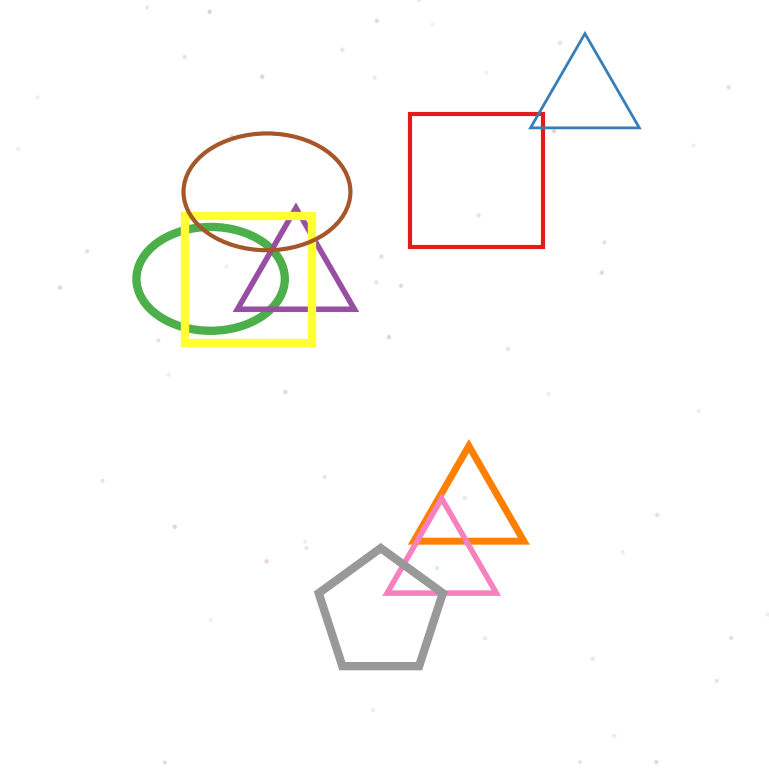[{"shape": "square", "thickness": 1.5, "radius": 0.43, "center": [0.619, 0.765]}, {"shape": "triangle", "thickness": 1, "radius": 0.41, "center": [0.76, 0.875]}, {"shape": "oval", "thickness": 3, "radius": 0.48, "center": [0.274, 0.638]}, {"shape": "triangle", "thickness": 2, "radius": 0.44, "center": [0.384, 0.642]}, {"shape": "triangle", "thickness": 2.5, "radius": 0.41, "center": [0.609, 0.338]}, {"shape": "square", "thickness": 3, "radius": 0.41, "center": [0.323, 0.638]}, {"shape": "oval", "thickness": 1.5, "radius": 0.54, "center": [0.347, 0.751]}, {"shape": "triangle", "thickness": 2, "radius": 0.41, "center": [0.574, 0.271]}, {"shape": "pentagon", "thickness": 3, "radius": 0.42, "center": [0.494, 0.203]}]